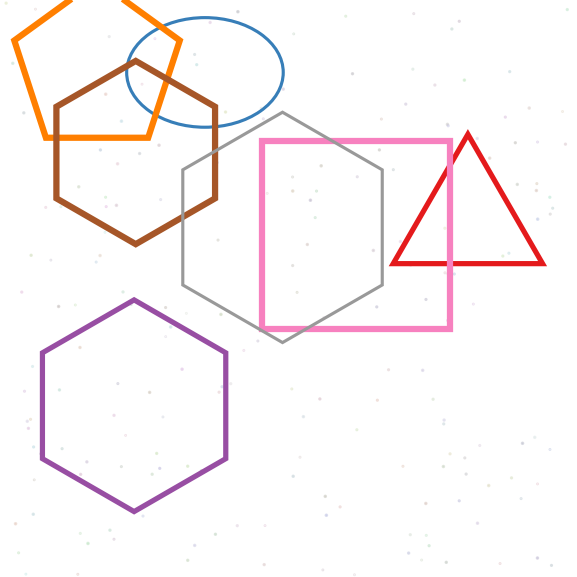[{"shape": "triangle", "thickness": 2.5, "radius": 0.75, "center": [0.81, 0.617]}, {"shape": "oval", "thickness": 1.5, "radius": 0.68, "center": [0.355, 0.874]}, {"shape": "hexagon", "thickness": 2.5, "radius": 0.92, "center": [0.232, 0.297]}, {"shape": "pentagon", "thickness": 3, "radius": 0.75, "center": [0.168, 0.882]}, {"shape": "hexagon", "thickness": 3, "radius": 0.79, "center": [0.235, 0.735]}, {"shape": "square", "thickness": 3, "radius": 0.81, "center": [0.617, 0.592]}, {"shape": "hexagon", "thickness": 1.5, "radius": 1.0, "center": [0.489, 0.605]}]